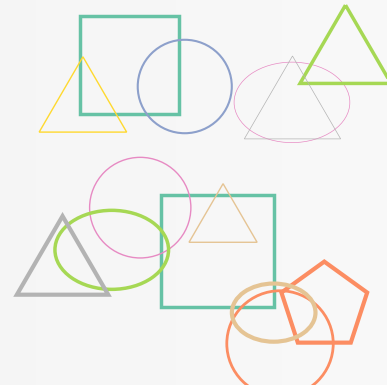[{"shape": "square", "thickness": 2.5, "radius": 0.64, "center": [0.335, 0.831]}, {"shape": "square", "thickness": 2.5, "radius": 0.73, "center": [0.561, 0.349]}, {"shape": "circle", "thickness": 2, "radius": 0.69, "center": [0.723, 0.107]}, {"shape": "pentagon", "thickness": 3, "radius": 0.58, "center": [0.837, 0.204]}, {"shape": "circle", "thickness": 1.5, "radius": 0.61, "center": [0.477, 0.775]}, {"shape": "oval", "thickness": 0.5, "radius": 0.75, "center": [0.753, 0.734]}, {"shape": "circle", "thickness": 1, "radius": 0.65, "center": [0.362, 0.461]}, {"shape": "triangle", "thickness": 2.5, "radius": 0.68, "center": [0.892, 0.851]}, {"shape": "oval", "thickness": 2.5, "radius": 0.73, "center": [0.288, 0.351]}, {"shape": "triangle", "thickness": 1, "radius": 0.65, "center": [0.214, 0.722]}, {"shape": "triangle", "thickness": 1, "radius": 0.51, "center": [0.576, 0.421]}, {"shape": "oval", "thickness": 3, "radius": 0.54, "center": [0.706, 0.188]}, {"shape": "triangle", "thickness": 0.5, "radius": 0.72, "center": [0.755, 0.711]}, {"shape": "triangle", "thickness": 3, "radius": 0.68, "center": [0.161, 0.303]}]